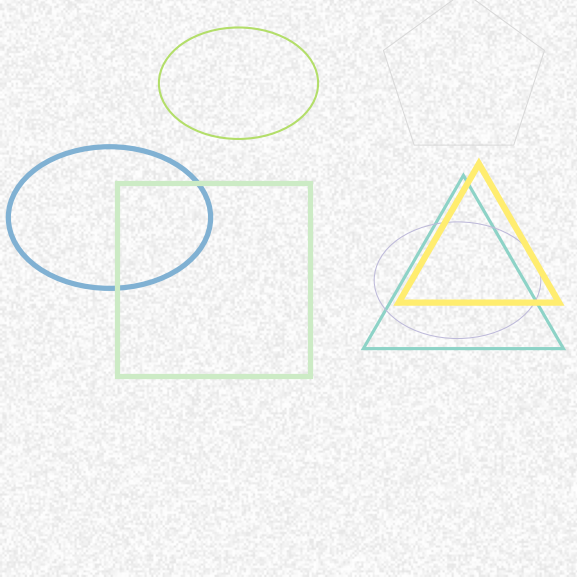[{"shape": "triangle", "thickness": 1.5, "radius": 1.0, "center": [0.802, 0.495]}, {"shape": "oval", "thickness": 0.5, "radius": 0.72, "center": [0.792, 0.514]}, {"shape": "oval", "thickness": 2.5, "radius": 0.88, "center": [0.19, 0.622]}, {"shape": "oval", "thickness": 1, "radius": 0.69, "center": [0.413, 0.855]}, {"shape": "pentagon", "thickness": 0.5, "radius": 0.73, "center": [0.803, 0.866]}, {"shape": "square", "thickness": 2.5, "radius": 0.84, "center": [0.369, 0.515]}, {"shape": "triangle", "thickness": 3, "radius": 0.8, "center": [0.829, 0.555]}]